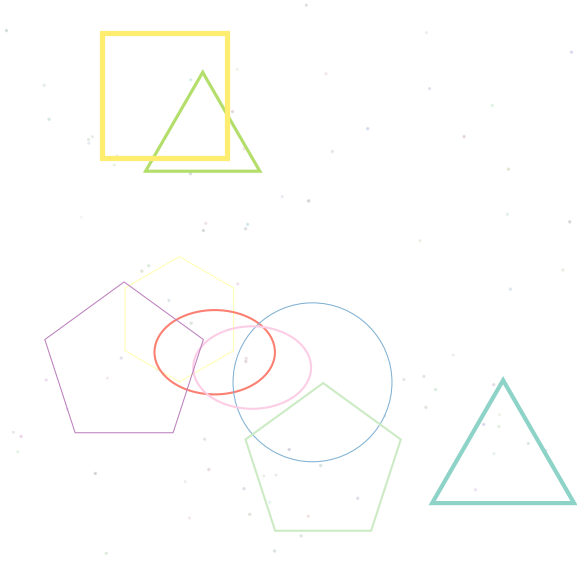[{"shape": "triangle", "thickness": 2, "radius": 0.71, "center": [0.871, 0.199]}, {"shape": "hexagon", "thickness": 0.5, "radius": 0.54, "center": [0.311, 0.446]}, {"shape": "oval", "thickness": 1, "radius": 0.52, "center": [0.372, 0.389]}, {"shape": "circle", "thickness": 0.5, "radius": 0.69, "center": [0.541, 0.337]}, {"shape": "triangle", "thickness": 1.5, "radius": 0.57, "center": [0.351, 0.76]}, {"shape": "oval", "thickness": 1, "radius": 0.51, "center": [0.437, 0.363]}, {"shape": "pentagon", "thickness": 0.5, "radius": 0.72, "center": [0.215, 0.367]}, {"shape": "pentagon", "thickness": 1, "radius": 0.71, "center": [0.56, 0.194]}, {"shape": "square", "thickness": 2.5, "radius": 0.54, "center": [0.285, 0.834]}]